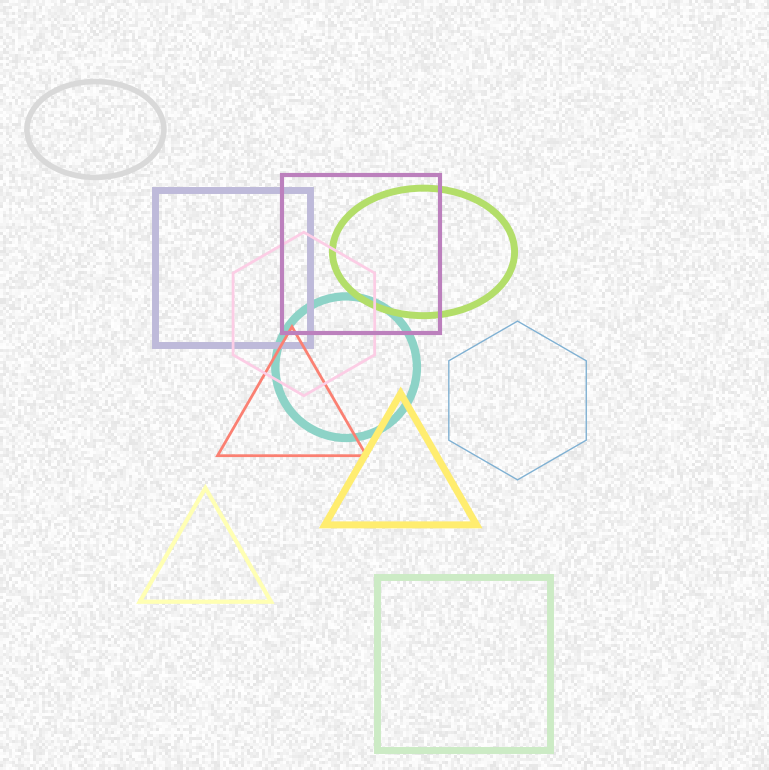[{"shape": "circle", "thickness": 3, "radius": 0.46, "center": [0.45, 0.523]}, {"shape": "triangle", "thickness": 1.5, "radius": 0.49, "center": [0.267, 0.268]}, {"shape": "square", "thickness": 2.5, "radius": 0.5, "center": [0.302, 0.653]}, {"shape": "triangle", "thickness": 1, "radius": 0.56, "center": [0.379, 0.464]}, {"shape": "hexagon", "thickness": 0.5, "radius": 0.52, "center": [0.672, 0.48]}, {"shape": "oval", "thickness": 2.5, "radius": 0.59, "center": [0.55, 0.673]}, {"shape": "hexagon", "thickness": 1, "radius": 0.53, "center": [0.395, 0.592]}, {"shape": "oval", "thickness": 2, "radius": 0.44, "center": [0.124, 0.832]}, {"shape": "square", "thickness": 1.5, "radius": 0.51, "center": [0.469, 0.67]}, {"shape": "square", "thickness": 2.5, "radius": 0.56, "center": [0.602, 0.138]}, {"shape": "triangle", "thickness": 2.5, "radius": 0.57, "center": [0.52, 0.375]}]